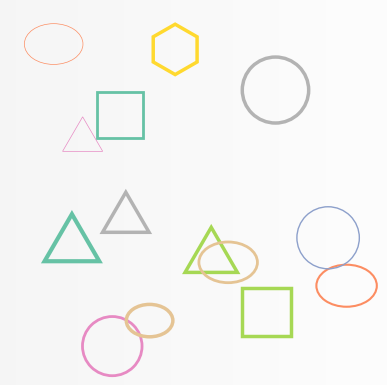[{"shape": "triangle", "thickness": 3, "radius": 0.41, "center": [0.186, 0.362]}, {"shape": "square", "thickness": 2, "radius": 0.29, "center": [0.309, 0.701]}, {"shape": "oval", "thickness": 1.5, "radius": 0.39, "center": [0.894, 0.258]}, {"shape": "oval", "thickness": 0.5, "radius": 0.38, "center": [0.138, 0.886]}, {"shape": "circle", "thickness": 1, "radius": 0.4, "center": [0.847, 0.382]}, {"shape": "circle", "thickness": 2, "radius": 0.38, "center": [0.29, 0.101]}, {"shape": "triangle", "thickness": 0.5, "radius": 0.3, "center": [0.213, 0.637]}, {"shape": "square", "thickness": 2.5, "radius": 0.31, "center": [0.688, 0.189]}, {"shape": "triangle", "thickness": 2.5, "radius": 0.39, "center": [0.545, 0.331]}, {"shape": "hexagon", "thickness": 2.5, "radius": 0.33, "center": [0.452, 0.872]}, {"shape": "oval", "thickness": 2.5, "radius": 0.3, "center": [0.386, 0.167]}, {"shape": "oval", "thickness": 2, "radius": 0.38, "center": [0.589, 0.319]}, {"shape": "triangle", "thickness": 2.5, "radius": 0.35, "center": [0.325, 0.431]}, {"shape": "circle", "thickness": 2.5, "radius": 0.43, "center": [0.711, 0.766]}]